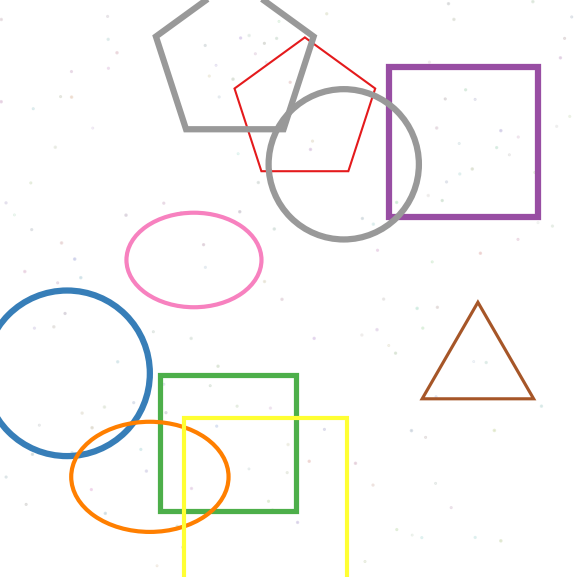[{"shape": "pentagon", "thickness": 1, "radius": 0.64, "center": [0.528, 0.806]}, {"shape": "circle", "thickness": 3, "radius": 0.72, "center": [0.116, 0.353]}, {"shape": "square", "thickness": 2.5, "radius": 0.59, "center": [0.395, 0.232]}, {"shape": "square", "thickness": 3, "radius": 0.65, "center": [0.803, 0.754]}, {"shape": "oval", "thickness": 2, "radius": 0.68, "center": [0.26, 0.173]}, {"shape": "square", "thickness": 2, "radius": 0.71, "center": [0.459, 0.133]}, {"shape": "triangle", "thickness": 1.5, "radius": 0.56, "center": [0.828, 0.364]}, {"shape": "oval", "thickness": 2, "radius": 0.58, "center": [0.336, 0.549]}, {"shape": "circle", "thickness": 3, "radius": 0.65, "center": [0.595, 0.715]}, {"shape": "pentagon", "thickness": 3, "radius": 0.72, "center": [0.407, 0.891]}]